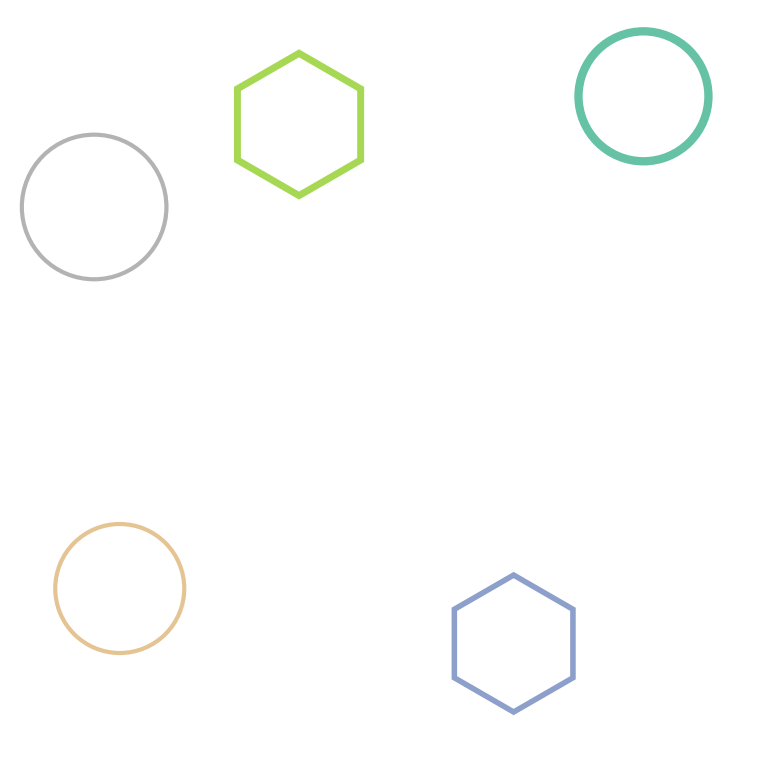[{"shape": "circle", "thickness": 3, "radius": 0.42, "center": [0.836, 0.875]}, {"shape": "hexagon", "thickness": 2, "radius": 0.44, "center": [0.667, 0.164]}, {"shape": "hexagon", "thickness": 2.5, "radius": 0.46, "center": [0.388, 0.838]}, {"shape": "circle", "thickness": 1.5, "radius": 0.42, "center": [0.156, 0.236]}, {"shape": "circle", "thickness": 1.5, "radius": 0.47, "center": [0.122, 0.731]}]